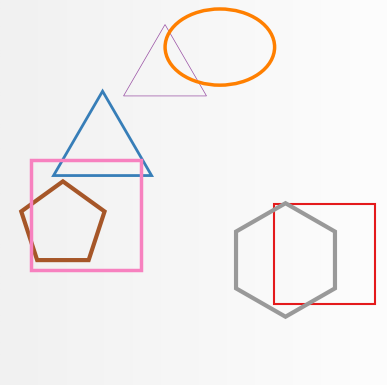[{"shape": "square", "thickness": 1.5, "radius": 0.65, "center": [0.838, 0.341]}, {"shape": "triangle", "thickness": 2, "radius": 0.73, "center": [0.265, 0.617]}, {"shape": "triangle", "thickness": 0.5, "radius": 0.62, "center": [0.426, 0.813]}, {"shape": "oval", "thickness": 2.5, "radius": 0.71, "center": [0.567, 0.878]}, {"shape": "pentagon", "thickness": 3, "radius": 0.57, "center": [0.162, 0.416]}, {"shape": "square", "thickness": 2.5, "radius": 0.71, "center": [0.223, 0.442]}, {"shape": "hexagon", "thickness": 3, "radius": 0.74, "center": [0.737, 0.325]}]